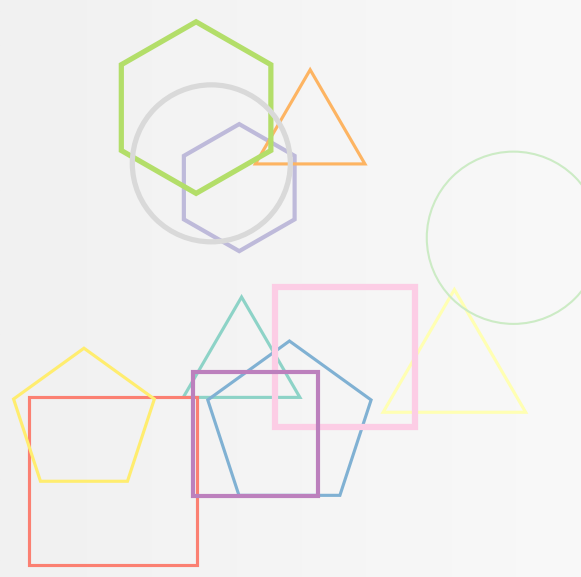[{"shape": "triangle", "thickness": 1.5, "radius": 0.58, "center": [0.416, 0.369]}, {"shape": "triangle", "thickness": 1.5, "radius": 0.71, "center": [0.782, 0.356]}, {"shape": "hexagon", "thickness": 2, "radius": 0.55, "center": [0.412, 0.674]}, {"shape": "square", "thickness": 1.5, "radius": 0.72, "center": [0.195, 0.166]}, {"shape": "pentagon", "thickness": 1.5, "radius": 0.74, "center": [0.498, 0.261]}, {"shape": "triangle", "thickness": 1.5, "radius": 0.54, "center": [0.534, 0.77]}, {"shape": "hexagon", "thickness": 2.5, "radius": 0.74, "center": [0.337, 0.813]}, {"shape": "square", "thickness": 3, "radius": 0.6, "center": [0.593, 0.381]}, {"shape": "circle", "thickness": 2.5, "radius": 0.68, "center": [0.364, 0.716]}, {"shape": "square", "thickness": 2, "radius": 0.54, "center": [0.44, 0.247]}, {"shape": "circle", "thickness": 1, "radius": 0.75, "center": [0.883, 0.587]}, {"shape": "pentagon", "thickness": 1.5, "radius": 0.64, "center": [0.144, 0.269]}]